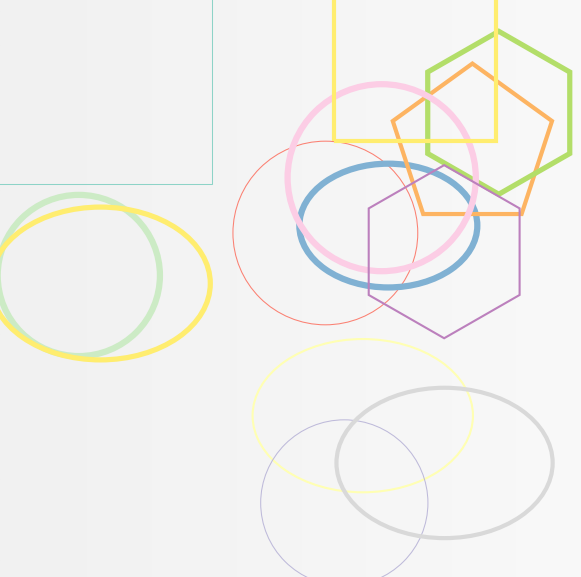[{"shape": "square", "thickness": 0.5, "radius": 0.96, "center": [0.172, 0.873]}, {"shape": "oval", "thickness": 1, "radius": 0.95, "center": [0.624, 0.279]}, {"shape": "circle", "thickness": 0.5, "radius": 0.72, "center": [0.592, 0.128]}, {"shape": "circle", "thickness": 0.5, "radius": 0.79, "center": [0.56, 0.596]}, {"shape": "oval", "thickness": 3, "radius": 0.77, "center": [0.668, 0.609]}, {"shape": "pentagon", "thickness": 2, "radius": 0.72, "center": [0.813, 0.745]}, {"shape": "hexagon", "thickness": 2.5, "radius": 0.71, "center": [0.858, 0.804]}, {"shape": "circle", "thickness": 3, "radius": 0.81, "center": [0.657, 0.691]}, {"shape": "oval", "thickness": 2, "radius": 0.93, "center": [0.765, 0.198]}, {"shape": "hexagon", "thickness": 1, "radius": 0.75, "center": [0.764, 0.563]}, {"shape": "circle", "thickness": 3, "radius": 0.7, "center": [0.136, 0.522]}, {"shape": "oval", "thickness": 2.5, "radius": 0.95, "center": [0.173, 0.508]}, {"shape": "square", "thickness": 2, "radius": 0.7, "center": [0.714, 0.894]}]